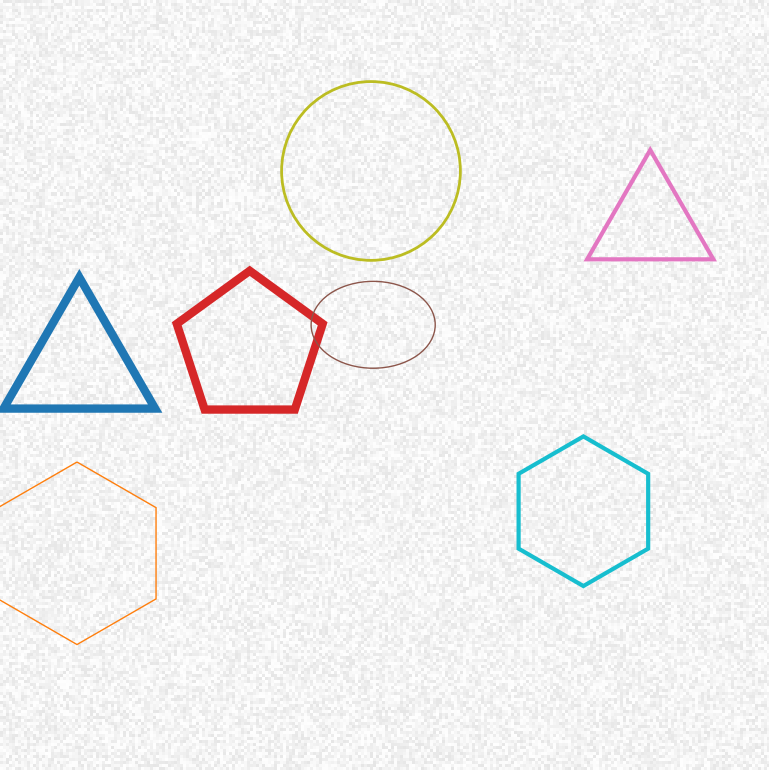[{"shape": "triangle", "thickness": 3, "radius": 0.57, "center": [0.103, 0.526]}, {"shape": "hexagon", "thickness": 0.5, "radius": 0.59, "center": [0.1, 0.281]}, {"shape": "pentagon", "thickness": 3, "radius": 0.5, "center": [0.324, 0.549]}, {"shape": "oval", "thickness": 0.5, "radius": 0.4, "center": [0.485, 0.578]}, {"shape": "triangle", "thickness": 1.5, "radius": 0.47, "center": [0.844, 0.711]}, {"shape": "circle", "thickness": 1, "radius": 0.58, "center": [0.482, 0.778]}, {"shape": "hexagon", "thickness": 1.5, "radius": 0.49, "center": [0.758, 0.336]}]